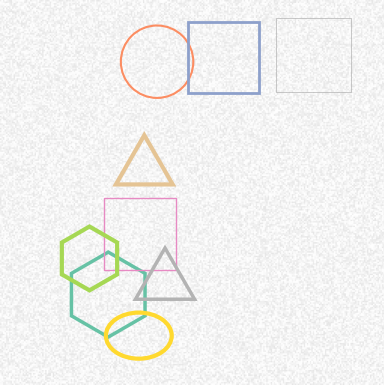[{"shape": "hexagon", "thickness": 2.5, "radius": 0.55, "center": [0.281, 0.235]}, {"shape": "circle", "thickness": 1.5, "radius": 0.47, "center": [0.408, 0.84]}, {"shape": "square", "thickness": 2, "radius": 0.46, "center": [0.58, 0.851]}, {"shape": "square", "thickness": 1, "radius": 0.47, "center": [0.364, 0.392]}, {"shape": "hexagon", "thickness": 3, "radius": 0.41, "center": [0.232, 0.329]}, {"shape": "oval", "thickness": 3, "radius": 0.43, "center": [0.361, 0.128]}, {"shape": "triangle", "thickness": 3, "radius": 0.43, "center": [0.375, 0.564]}, {"shape": "triangle", "thickness": 2.5, "radius": 0.44, "center": [0.429, 0.267]}, {"shape": "square", "thickness": 0.5, "radius": 0.49, "center": [0.815, 0.857]}]